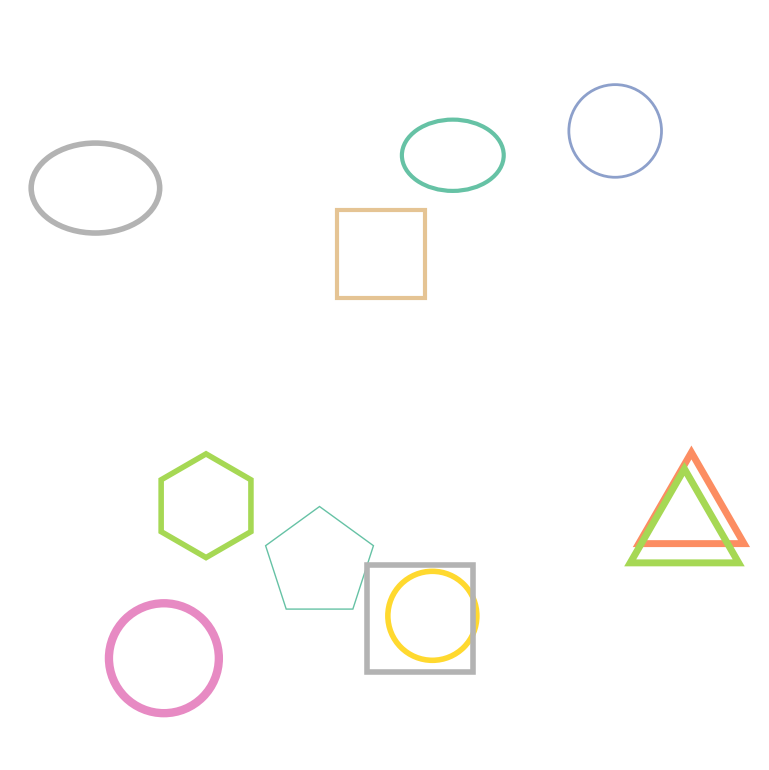[{"shape": "pentagon", "thickness": 0.5, "radius": 0.37, "center": [0.415, 0.269]}, {"shape": "oval", "thickness": 1.5, "radius": 0.33, "center": [0.588, 0.798]}, {"shape": "triangle", "thickness": 2.5, "radius": 0.39, "center": [0.898, 0.333]}, {"shape": "circle", "thickness": 1, "radius": 0.3, "center": [0.799, 0.83]}, {"shape": "circle", "thickness": 3, "radius": 0.36, "center": [0.213, 0.145]}, {"shape": "hexagon", "thickness": 2, "radius": 0.34, "center": [0.268, 0.343]}, {"shape": "triangle", "thickness": 2.5, "radius": 0.41, "center": [0.889, 0.31]}, {"shape": "circle", "thickness": 2, "radius": 0.29, "center": [0.562, 0.2]}, {"shape": "square", "thickness": 1.5, "radius": 0.29, "center": [0.495, 0.67]}, {"shape": "oval", "thickness": 2, "radius": 0.42, "center": [0.124, 0.756]}, {"shape": "square", "thickness": 2, "radius": 0.34, "center": [0.545, 0.197]}]